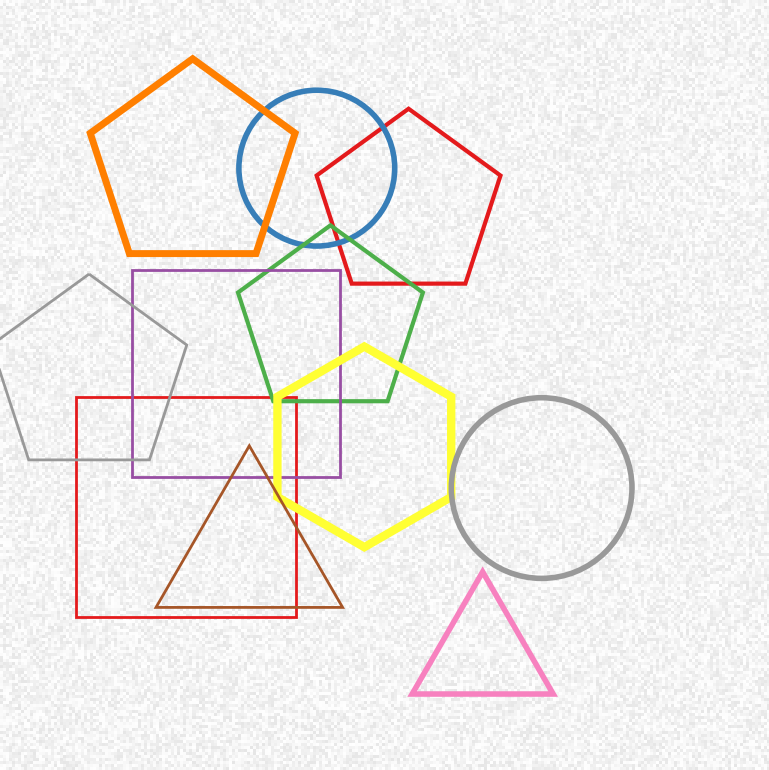[{"shape": "square", "thickness": 1, "radius": 0.72, "center": [0.242, 0.342]}, {"shape": "pentagon", "thickness": 1.5, "radius": 0.63, "center": [0.531, 0.733]}, {"shape": "circle", "thickness": 2, "radius": 0.51, "center": [0.411, 0.782]}, {"shape": "pentagon", "thickness": 1.5, "radius": 0.63, "center": [0.429, 0.581]}, {"shape": "square", "thickness": 1, "radius": 0.67, "center": [0.306, 0.515]}, {"shape": "pentagon", "thickness": 2.5, "radius": 0.7, "center": [0.25, 0.784]}, {"shape": "hexagon", "thickness": 3, "radius": 0.65, "center": [0.473, 0.42]}, {"shape": "triangle", "thickness": 1, "radius": 0.7, "center": [0.324, 0.281]}, {"shape": "triangle", "thickness": 2, "radius": 0.53, "center": [0.627, 0.152]}, {"shape": "circle", "thickness": 2, "radius": 0.59, "center": [0.703, 0.366]}, {"shape": "pentagon", "thickness": 1, "radius": 0.67, "center": [0.116, 0.511]}]